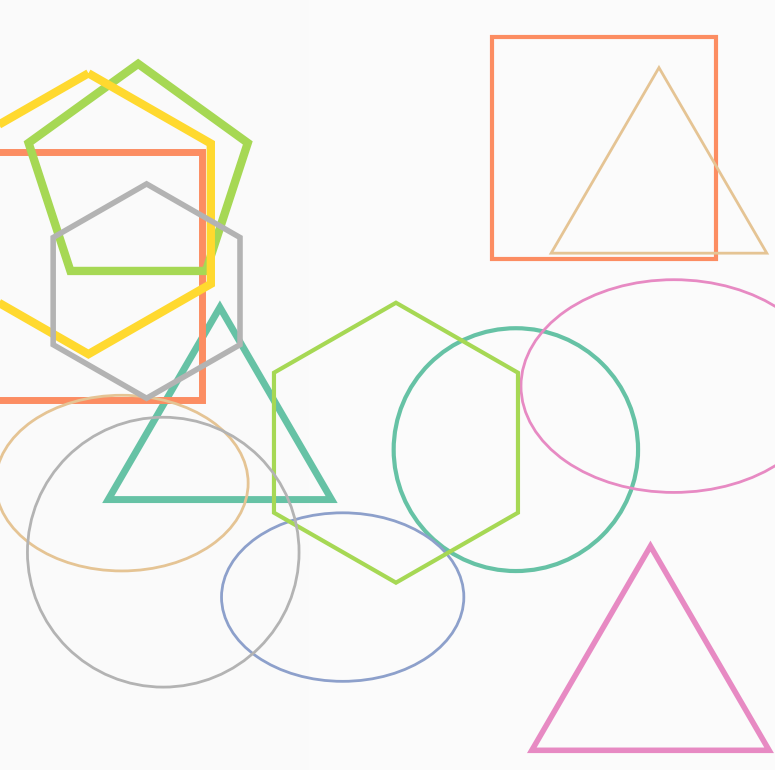[{"shape": "circle", "thickness": 1.5, "radius": 0.79, "center": [0.666, 0.416]}, {"shape": "triangle", "thickness": 2.5, "radius": 0.83, "center": [0.284, 0.434]}, {"shape": "square", "thickness": 1.5, "radius": 0.72, "center": [0.779, 0.808]}, {"shape": "square", "thickness": 2.5, "radius": 0.8, "center": [0.1, 0.641]}, {"shape": "oval", "thickness": 1, "radius": 0.78, "center": [0.442, 0.225]}, {"shape": "oval", "thickness": 1, "radius": 0.99, "center": [0.87, 0.499]}, {"shape": "triangle", "thickness": 2, "radius": 0.88, "center": [0.839, 0.114]}, {"shape": "hexagon", "thickness": 1.5, "radius": 0.91, "center": [0.511, 0.425]}, {"shape": "pentagon", "thickness": 3, "radius": 0.74, "center": [0.178, 0.768]}, {"shape": "hexagon", "thickness": 3, "radius": 0.91, "center": [0.114, 0.722]}, {"shape": "oval", "thickness": 1, "radius": 0.81, "center": [0.157, 0.373]}, {"shape": "triangle", "thickness": 1, "radius": 0.8, "center": [0.85, 0.752]}, {"shape": "circle", "thickness": 1, "radius": 0.88, "center": [0.211, 0.283]}, {"shape": "hexagon", "thickness": 2, "radius": 0.7, "center": [0.189, 0.622]}]